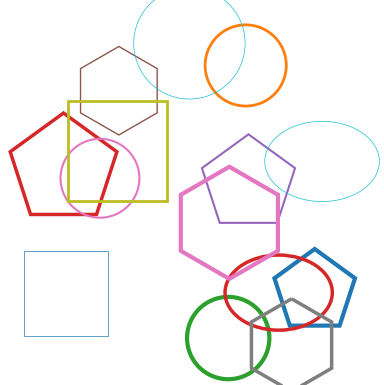[{"shape": "square", "thickness": 0.5, "radius": 0.55, "center": [0.171, 0.238]}, {"shape": "pentagon", "thickness": 3, "radius": 0.55, "center": [0.817, 0.243]}, {"shape": "circle", "thickness": 2, "radius": 0.53, "center": [0.638, 0.83]}, {"shape": "circle", "thickness": 3, "radius": 0.53, "center": [0.593, 0.122]}, {"shape": "oval", "thickness": 2.5, "radius": 0.7, "center": [0.724, 0.24]}, {"shape": "pentagon", "thickness": 2.5, "radius": 0.73, "center": [0.165, 0.561]}, {"shape": "pentagon", "thickness": 1.5, "radius": 0.64, "center": [0.645, 0.524]}, {"shape": "hexagon", "thickness": 1, "radius": 0.57, "center": [0.309, 0.764]}, {"shape": "circle", "thickness": 1.5, "radius": 0.51, "center": [0.26, 0.537]}, {"shape": "hexagon", "thickness": 3, "radius": 0.73, "center": [0.596, 0.421]}, {"shape": "hexagon", "thickness": 2.5, "radius": 0.6, "center": [0.757, 0.104]}, {"shape": "square", "thickness": 2, "radius": 0.65, "center": [0.305, 0.608]}, {"shape": "circle", "thickness": 0.5, "radius": 0.72, "center": [0.492, 0.887]}, {"shape": "oval", "thickness": 0.5, "radius": 0.74, "center": [0.836, 0.581]}]